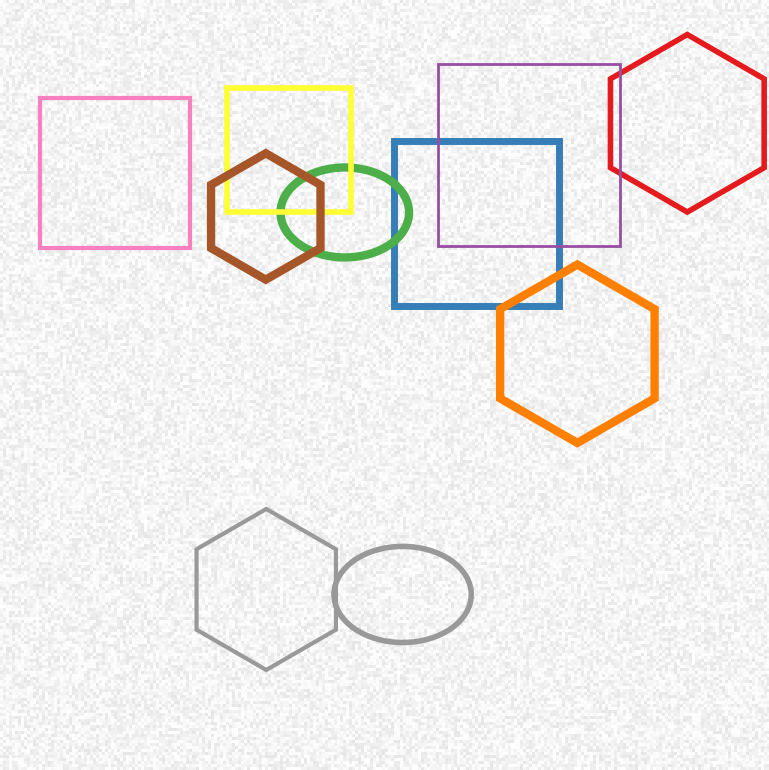[{"shape": "hexagon", "thickness": 2, "radius": 0.58, "center": [0.893, 0.84]}, {"shape": "square", "thickness": 2.5, "radius": 0.54, "center": [0.619, 0.71]}, {"shape": "oval", "thickness": 3, "radius": 0.42, "center": [0.448, 0.724]}, {"shape": "square", "thickness": 1, "radius": 0.59, "center": [0.687, 0.799]}, {"shape": "hexagon", "thickness": 3, "radius": 0.58, "center": [0.75, 0.541]}, {"shape": "square", "thickness": 2, "radius": 0.4, "center": [0.375, 0.805]}, {"shape": "hexagon", "thickness": 3, "radius": 0.41, "center": [0.345, 0.719]}, {"shape": "square", "thickness": 1.5, "radius": 0.49, "center": [0.149, 0.775]}, {"shape": "oval", "thickness": 2, "radius": 0.45, "center": [0.523, 0.228]}, {"shape": "hexagon", "thickness": 1.5, "radius": 0.52, "center": [0.346, 0.234]}]